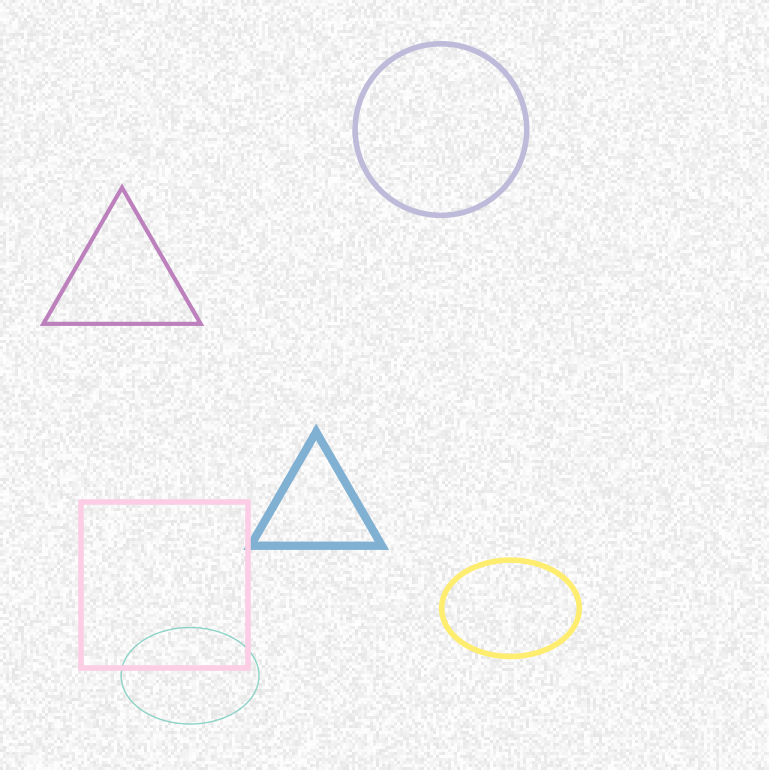[{"shape": "oval", "thickness": 0.5, "radius": 0.45, "center": [0.247, 0.122]}, {"shape": "circle", "thickness": 2, "radius": 0.56, "center": [0.573, 0.832]}, {"shape": "triangle", "thickness": 3, "radius": 0.49, "center": [0.411, 0.34]}, {"shape": "square", "thickness": 2, "radius": 0.54, "center": [0.214, 0.24]}, {"shape": "triangle", "thickness": 1.5, "radius": 0.59, "center": [0.158, 0.638]}, {"shape": "oval", "thickness": 2, "radius": 0.45, "center": [0.663, 0.21]}]